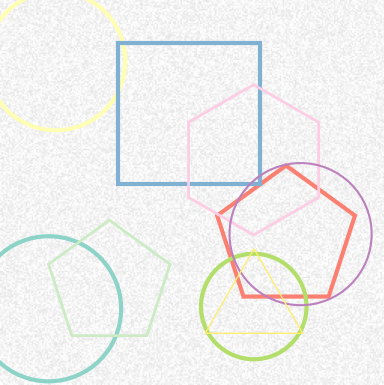[{"shape": "circle", "thickness": 3, "radius": 0.94, "center": [0.126, 0.198]}, {"shape": "circle", "thickness": 3, "radius": 0.9, "center": [0.145, 0.842]}, {"shape": "pentagon", "thickness": 3, "radius": 0.94, "center": [0.743, 0.382]}, {"shape": "square", "thickness": 3, "radius": 0.92, "center": [0.491, 0.705]}, {"shape": "circle", "thickness": 3, "radius": 0.69, "center": [0.659, 0.204]}, {"shape": "hexagon", "thickness": 2, "radius": 0.98, "center": [0.659, 0.585]}, {"shape": "circle", "thickness": 1.5, "radius": 0.92, "center": [0.781, 0.392]}, {"shape": "pentagon", "thickness": 2, "radius": 0.83, "center": [0.284, 0.262]}, {"shape": "triangle", "thickness": 1, "radius": 0.73, "center": [0.66, 0.207]}]